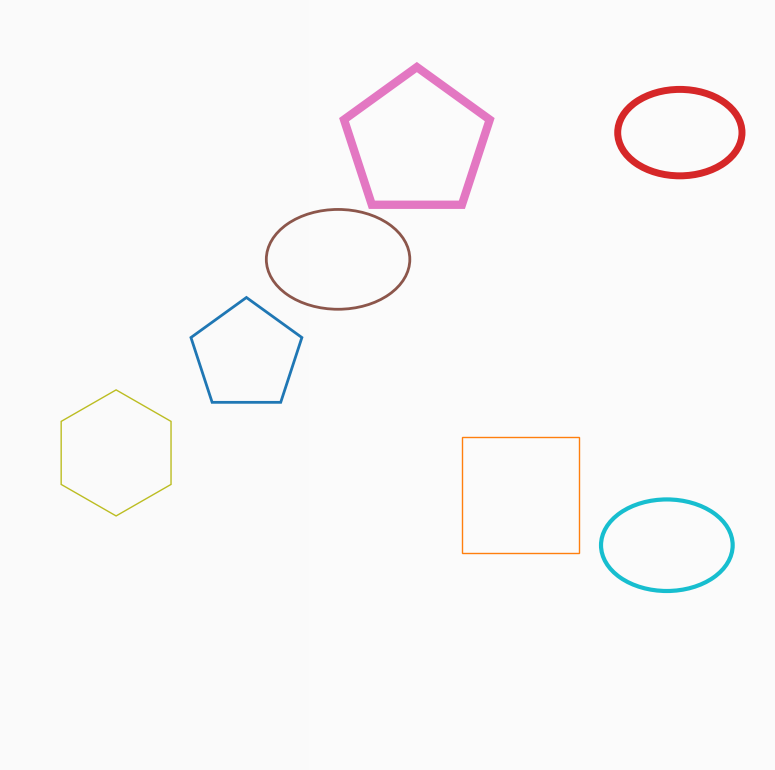[{"shape": "pentagon", "thickness": 1, "radius": 0.38, "center": [0.318, 0.538]}, {"shape": "square", "thickness": 0.5, "radius": 0.38, "center": [0.672, 0.357]}, {"shape": "oval", "thickness": 2.5, "radius": 0.4, "center": [0.877, 0.828]}, {"shape": "oval", "thickness": 1, "radius": 0.46, "center": [0.436, 0.663]}, {"shape": "pentagon", "thickness": 3, "radius": 0.49, "center": [0.538, 0.814]}, {"shape": "hexagon", "thickness": 0.5, "radius": 0.41, "center": [0.15, 0.412]}, {"shape": "oval", "thickness": 1.5, "radius": 0.42, "center": [0.86, 0.292]}]